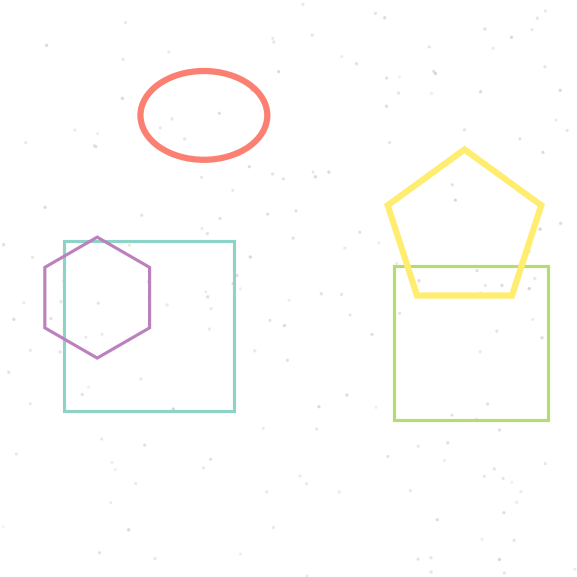[{"shape": "square", "thickness": 1.5, "radius": 0.74, "center": [0.258, 0.435]}, {"shape": "oval", "thickness": 3, "radius": 0.55, "center": [0.353, 0.799]}, {"shape": "square", "thickness": 1.5, "radius": 0.67, "center": [0.816, 0.405]}, {"shape": "hexagon", "thickness": 1.5, "radius": 0.52, "center": [0.168, 0.484]}, {"shape": "pentagon", "thickness": 3, "radius": 0.7, "center": [0.804, 0.6]}]